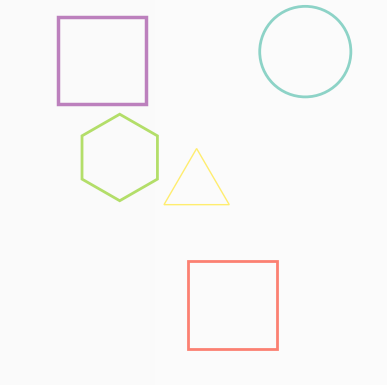[{"shape": "circle", "thickness": 2, "radius": 0.59, "center": [0.788, 0.866]}, {"shape": "square", "thickness": 2, "radius": 0.57, "center": [0.6, 0.208]}, {"shape": "hexagon", "thickness": 2, "radius": 0.56, "center": [0.309, 0.591]}, {"shape": "square", "thickness": 2.5, "radius": 0.57, "center": [0.262, 0.842]}, {"shape": "triangle", "thickness": 1, "radius": 0.49, "center": [0.507, 0.517]}]